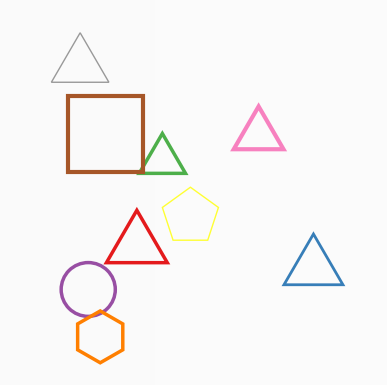[{"shape": "triangle", "thickness": 2.5, "radius": 0.45, "center": [0.353, 0.363]}, {"shape": "triangle", "thickness": 2, "radius": 0.44, "center": [0.809, 0.304]}, {"shape": "triangle", "thickness": 2.5, "radius": 0.34, "center": [0.419, 0.584]}, {"shape": "circle", "thickness": 2.5, "radius": 0.35, "center": [0.228, 0.248]}, {"shape": "hexagon", "thickness": 2.5, "radius": 0.34, "center": [0.259, 0.125]}, {"shape": "pentagon", "thickness": 1, "radius": 0.38, "center": [0.491, 0.438]}, {"shape": "square", "thickness": 3, "radius": 0.49, "center": [0.272, 0.652]}, {"shape": "triangle", "thickness": 3, "radius": 0.37, "center": [0.667, 0.649]}, {"shape": "triangle", "thickness": 1, "radius": 0.43, "center": [0.207, 0.829]}]